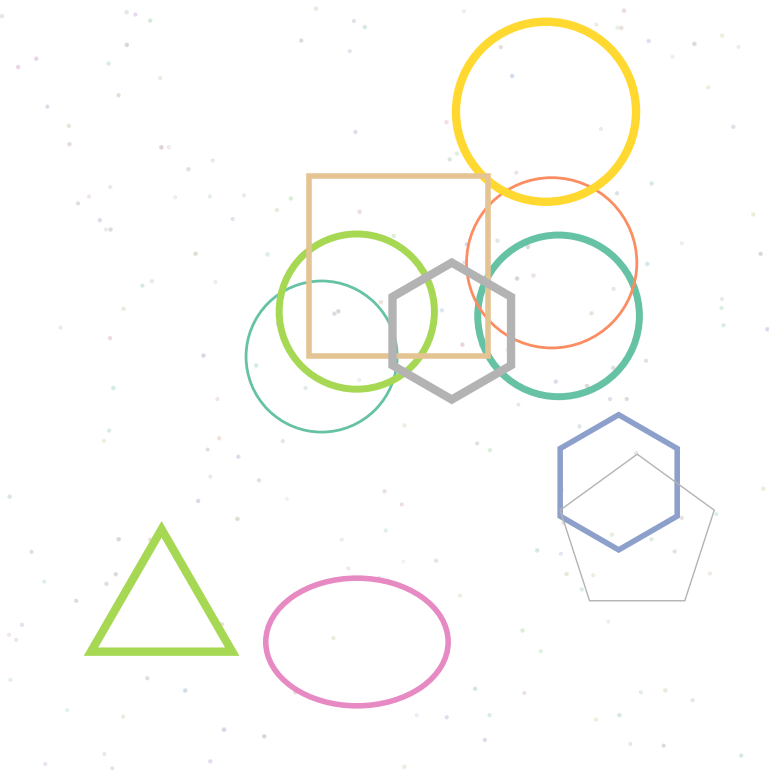[{"shape": "circle", "thickness": 2.5, "radius": 0.52, "center": [0.725, 0.59]}, {"shape": "circle", "thickness": 1, "radius": 0.49, "center": [0.418, 0.537]}, {"shape": "circle", "thickness": 1, "radius": 0.55, "center": [0.716, 0.659]}, {"shape": "hexagon", "thickness": 2, "radius": 0.44, "center": [0.803, 0.374]}, {"shape": "oval", "thickness": 2, "radius": 0.59, "center": [0.464, 0.166]}, {"shape": "circle", "thickness": 2.5, "radius": 0.5, "center": [0.463, 0.595]}, {"shape": "triangle", "thickness": 3, "radius": 0.53, "center": [0.21, 0.207]}, {"shape": "circle", "thickness": 3, "radius": 0.58, "center": [0.709, 0.855]}, {"shape": "square", "thickness": 2, "radius": 0.58, "center": [0.518, 0.655]}, {"shape": "pentagon", "thickness": 0.5, "radius": 0.53, "center": [0.828, 0.305]}, {"shape": "hexagon", "thickness": 3, "radius": 0.44, "center": [0.587, 0.57]}]